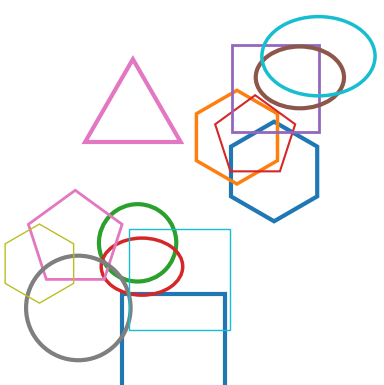[{"shape": "hexagon", "thickness": 3, "radius": 0.65, "center": [0.712, 0.555]}, {"shape": "square", "thickness": 3, "radius": 0.66, "center": [0.451, 0.104]}, {"shape": "hexagon", "thickness": 2.5, "radius": 0.61, "center": [0.615, 0.644]}, {"shape": "circle", "thickness": 3, "radius": 0.5, "center": [0.357, 0.369]}, {"shape": "oval", "thickness": 2.5, "radius": 0.53, "center": [0.369, 0.308]}, {"shape": "pentagon", "thickness": 1.5, "radius": 0.55, "center": [0.663, 0.643]}, {"shape": "square", "thickness": 2, "radius": 0.56, "center": [0.715, 0.77]}, {"shape": "oval", "thickness": 3, "radius": 0.57, "center": [0.779, 0.799]}, {"shape": "triangle", "thickness": 3, "radius": 0.72, "center": [0.345, 0.703]}, {"shape": "pentagon", "thickness": 2, "radius": 0.64, "center": [0.195, 0.378]}, {"shape": "circle", "thickness": 3, "radius": 0.68, "center": [0.203, 0.2]}, {"shape": "hexagon", "thickness": 1, "radius": 0.51, "center": [0.102, 0.315]}, {"shape": "oval", "thickness": 2.5, "radius": 0.74, "center": [0.827, 0.854]}, {"shape": "square", "thickness": 1, "radius": 0.65, "center": [0.466, 0.274]}]